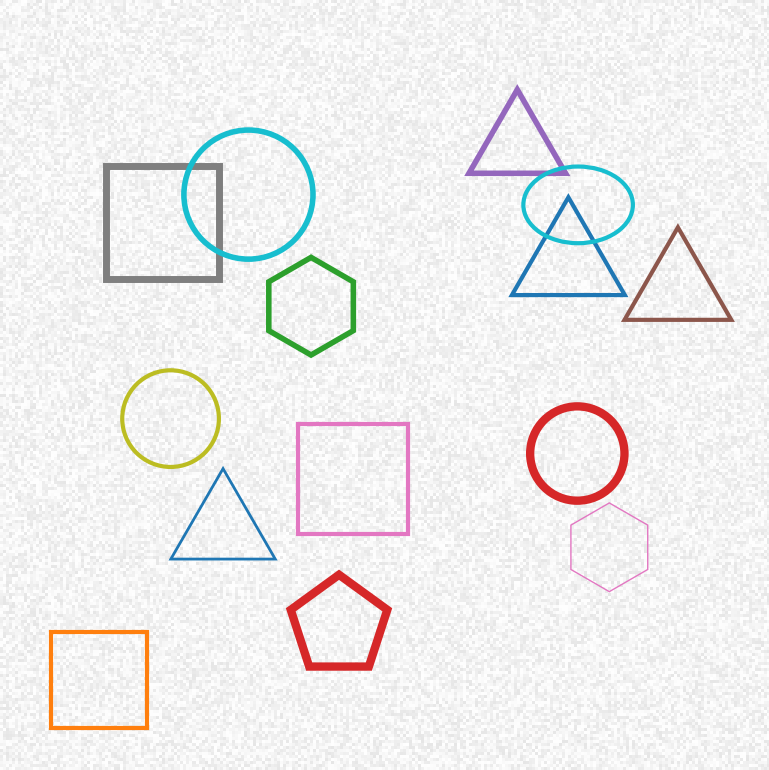[{"shape": "triangle", "thickness": 1.5, "radius": 0.42, "center": [0.738, 0.659]}, {"shape": "triangle", "thickness": 1, "radius": 0.39, "center": [0.29, 0.313]}, {"shape": "square", "thickness": 1.5, "radius": 0.31, "center": [0.129, 0.117]}, {"shape": "hexagon", "thickness": 2, "radius": 0.32, "center": [0.404, 0.602]}, {"shape": "circle", "thickness": 3, "radius": 0.31, "center": [0.75, 0.411]}, {"shape": "pentagon", "thickness": 3, "radius": 0.33, "center": [0.44, 0.188]}, {"shape": "triangle", "thickness": 2, "radius": 0.36, "center": [0.672, 0.811]}, {"shape": "triangle", "thickness": 1.5, "radius": 0.4, "center": [0.88, 0.625]}, {"shape": "hexagon", "thickness": 0.5, "radius": 0.29, "center": [0.791, 0.289]}, {"shape": "square", "thickness": 1.5, "radius": 0.35, "center": [0.458, 0.378]}, {"shape": "square", "thickness": 2.5, "radius": 0.37, "center": [0.211, 0.711]}, {"shape": "circle", "thickness": 1.5, "radius": 0.31, "center": [0.222, 0.456]}, {"shape": "circle", "thickness": 2, "radius": 0.42, "center": [0.323, 0.747]}, {"shape": "oval", "thickness": 1.5, "radius": 0.36, "center": [0.751, 0.734]}]